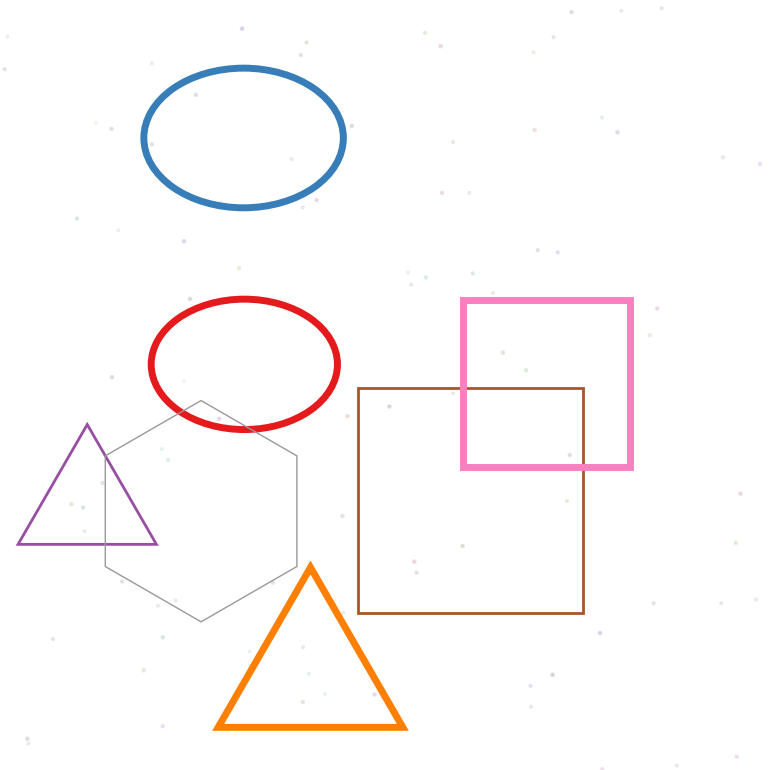[{"shape": "oval", "thickness": 2.5, "radius": 0.6, "center": [0.317, 0.527]}, {"shape": "oval", "thickness": 2.5, "radius": 0.65, "center": [0.316, 0.821]}, {"shape": "triangle", "thickness": 1, "radius": 0.52, "center": [0.113, 0.345]}, {"shape": "triangle", "thickness": 2.5, "radius": 0.69, "center": [0.403, 0.125]}, {"shape": "square", "thickness": 1, "radius": 0.73, "center": [0.611, 0.35]}, {"shape": "square", "thickness": 2.5, "radius": 0.54, "center": [0.71, 0.502]}, {"shape": "hexagon", "thickness": 0.5, "radius": 0.72, "center": [0.261, 0.336]}]